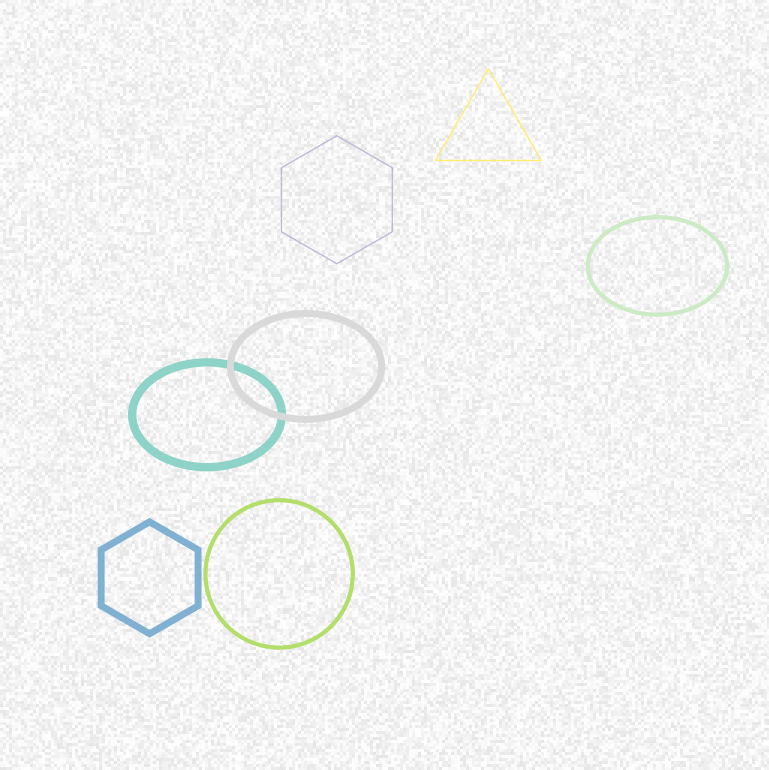[{"shape": "oval", "thickness": 3, "radius": 0.49, "center": [0.269, 0.461]}, {"shape": "hexagon", "thickness": 0.5, "radius": 0.42, "center": [0.437, 0.741]}, {"shape": "hexagon", "thickness": 2.5, "radius": 0.36, "center": [0.194, 0.25]}, {"shape": "circle", "thickness": 1.5, "radius": 0.48, "center": [0.363, 0.255]}, {"shape": "oval", "thickness": 2.5, "radius": 0.49, "center": [0.397, 0.524]}, {"shape": "oval", "thickness": 1.5, "radius": 0.45, "center": [0.854, 0.655]}, {"shape": "triangle", "thickness": 0.5, "radius": 0.4, "center": [0.634, 0.831]}]